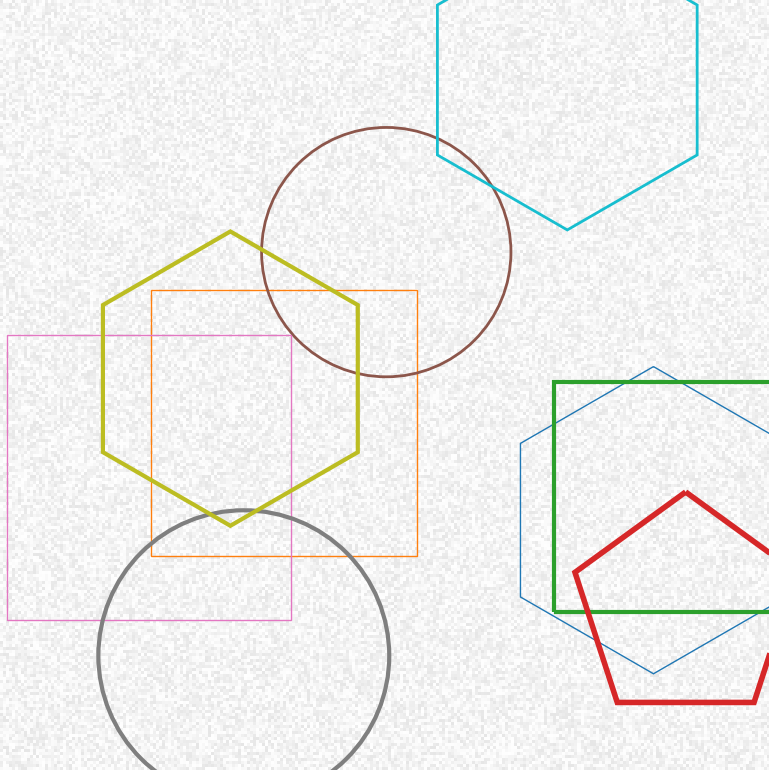[{"shape": "hexagon", "thickness": 0.5, "radius": 1.0, "center": [0.849, 0.324]}, {"shape": "square", "thickness": 0.5, "radius": 0.86, "center": [0.369, 0.45]}, {"shape": "square", "thickness": 1.5, "radius": 0.75, "center": [0.869, 0.355]}, {"shape": "pentagon", "thickness": 2, "radius": 0.76, "center": [0.89, 0.21]}, {"shape": "circle", "thickness": 1, "radius": 0.81, "center": [0.502, 0.673]}, {"shape": "square", "thickness": 0.5, "radius": 0.92, "center": [0.193, 0.38]}, {"shape": "circle", "thickness": 1.5, "radius": 0.94, "center": [0.317, 0.148]}, {"shape": "hexagon", "thickness": 1.5, "radius": 0.96, "center": [0.299, 0.508]}, {"shape": "hexagon", "thickness": 1, "radius": 0.97, "center": [0.737, 0.896]}]